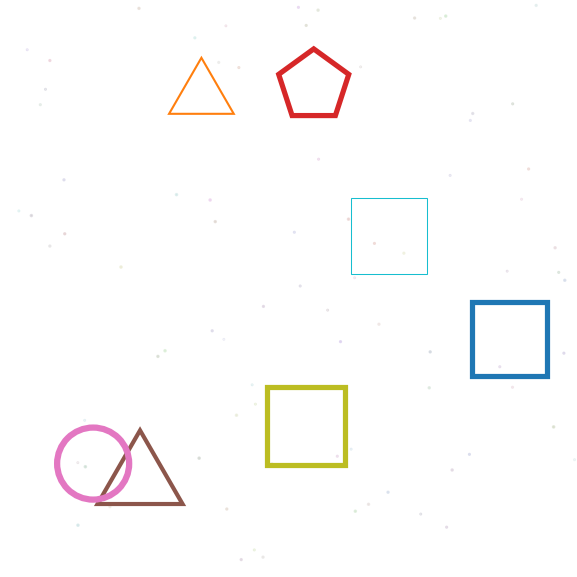[{"shape": "square", "thickness": 2.5, "radius": 0.32, "center": [0.882, 0.412]}, {"shape": "triangle", "thickness": 1, "radius": 0.32, "center": [0.349, 0.834]}, {"shape": "pentagon", "thickness": 2.5, "radius": 0.32, "center": [0.543, 0.851]}, {"shape": "triangle", "thickness": 2, "radius": 0.43, "center": [0.243, 0.169]}, {"shape": "circle", "thickness": 3, "radius": 0.31, "center": [0.161, 0.196]}, {"shape": "square", "thickness": 2.5, "radius": 0.34, "center": [0.529, 0.261]}, {"shape": "square", "thickness": 0.5, "radius": 0.33, "center": [0.673, 0.591]}]